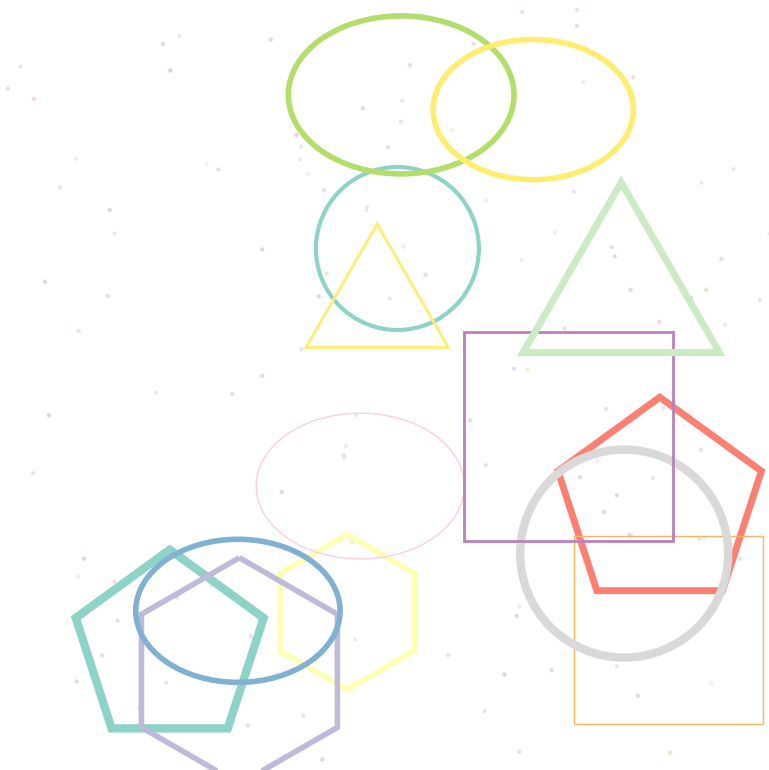[{"shape": "pentagon", "thickness": 3, "radius": 0.64, "center": [0.22, 0.158]}, {"shape": "circle", "thickness": 1.5, "radius": 0.53, "center": [0.516, 0.677]}, {"shape": "hexagon", "thickness": 2, "radius": 0.5, "center": [0.451, 0.205]}, {"shape": "hexagon", "thickness": 2, "radius": 0.73, "center": [0.311, 0.129]}, {"shape": "pentagon", "thickness": 2.5, "radius": 0.69, "center": [0.857, 0.345]}, {"shape": "oval", "thickness": 2, "radius": 0.66, "center": [0.309, 0.207]}, {"shape": "square", "thickness": 0.5, "radius": 0.61, "center": [0.868, 0.182]}, {"shape": "oval", "thickness": 2, "radius": 0.73, "center": [0.521, 0.877]}, {"shape": "oval", "thickness": 0.5, "radius": 0.68, "center": [0.468, 0.369]}, {"shape": "circle", "thickness": 3, "radius": 0.68, "center": [0.811, 0.281]}, {"shape": "square", "thickness": 1, "radius": 0.68, "center": [0.738, 0.433]}, {"shape": "triangle", "thickness": 2.5, "radius": 0.74, "center": [0.807, 0.616]}, {"shape": "triangle", "thickness": 1, "radius": 0.53, "center": [0.49, 0.602]}, {"shape": "oval", "thickness": 2, "radius": 0.65, "center": [0.693, 0.858]}]